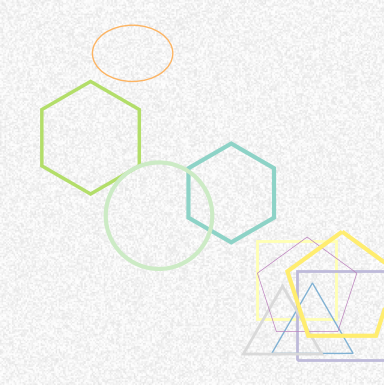[{"shape": "hexagon", "thickness": 3, "radius": 0.64, "center": [0.601, 0.499]}, {"shape": "square", "thickness": 2, "radius": 0.51, "center": [0.771, 0.273]}, {"shape": "square", "thickness": 2, "radius": 0.58, "center": [0.887, 0.181]}, {"shape": "triangle", "thickness": 1, "radius": 0.61, "center": [0.812, 0.143]}, {"shape": "oval", "thickness": 1, "radius": 0.52, "center": [0.344, 0.861]}, {"shape": "hexagon", "thickness": 2.5, "radius": 0.73, "center": [0.235, 0.642]}, {"shape": "triangle", "thickness": 2, "radius": 0.59, "center": [0.734, 0.139]}, {"shape": "pentagon", "thickness": 0.5, "radius": 0.68, "center": [0.798, 0.248]}, {"shape": "circle", "thickness": 3, "radius": 0.69, "center": [0.413, 0.44]}, {"shape": "pentagon", "thickness": 3, "radius": 0.75, "center": [0.889, 0.249]}]